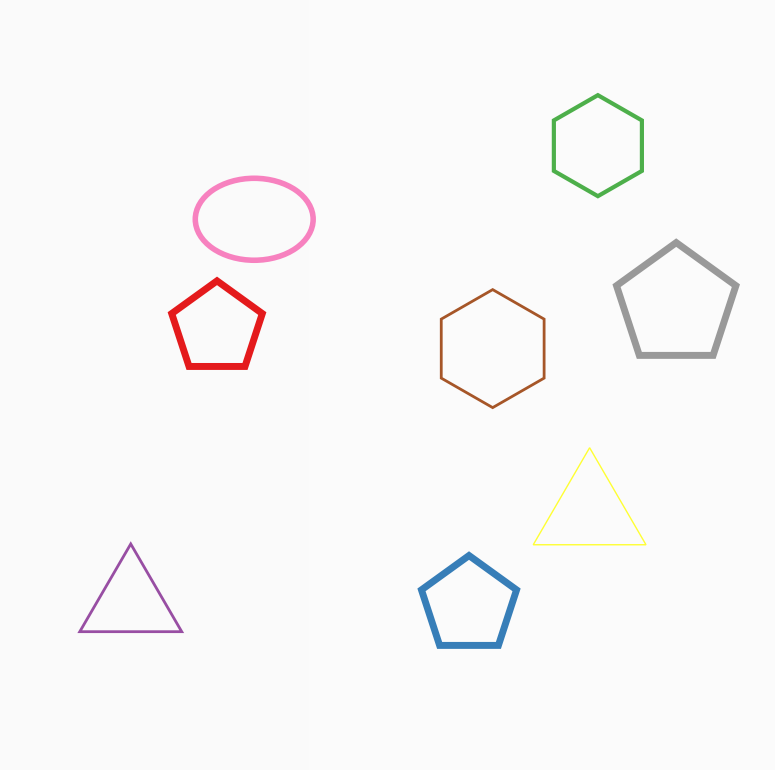[{"shape": "pentagon", "thickness": 2.5, "radius": 0.31, "center": [0.28, 0.574]}, {"shape": "pentagon", "thickness": 2.5, "radius": 0.32, "center": [0.605, 0.214]}, {"shape": "hexagon", "thickness": 1.5, "radius": 0.33, "center": [0.771, 0.811]}, {"shape": "triangle", "thickness": 1, "radius": 0.38, "center": [0.169, 0.218]}, {"shape": "triangle", "thickness": 0.5, "radius": 0.42, "center": [0.761, 0.335]}, {"shape": "hexagon", "thickness": 1, "radius": 0.38, "center": [0.636, 0.547]}, {"shape": "oval", "thickness": 2, "radius": 0.38, "center": [0.328, 0.715]}, {"shape": "pentagon", "thickness": 2.5, "radius": 0.4, "center": [0.873, 0.604]}]